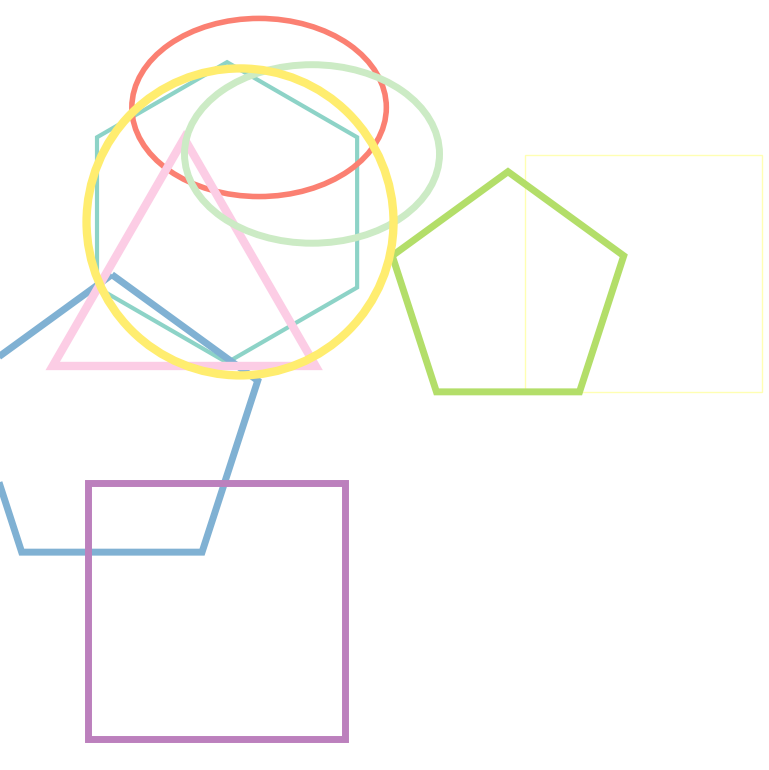[{"shape": "hexagon", "thickness": 1.5, "radius": 0.98, "center": [0.295, 0.724]}, {"shape": "square", "thickness": 0.5, "radius": 0.77, "center": [0.836, 0.644]}, {"shape": "oval", "thickness": 2, "radius": 0.83, "center": [0.336, 0.86]}, {"shape": "pentagon", "thickness": 2.5, "radius": 1.0, "center": [0.145, 0.444]}, {"shape": "pentagon", "thickness": 2.5, "radius": 0.79, "center": [0.66, 0.619]}, {"shape": "triangle", "thickness": 3, "radius": 0.99, "center": [0.239, 0.623]}, {"shape": "square", "thickness": 2.5, "radius": 0.83, "center": [0.281, 0.206]}, {"shape": "oval", "thickness": 2.5, "radius": 0.83, "center": [0.405, 0.8]}, {"shape": "circle", "thickness": 3, "radius": 1.0, "center": [0.312, 0.712]}]